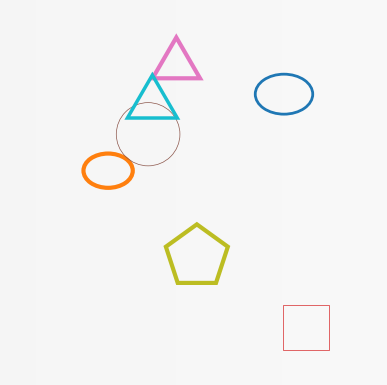[{"shape": "oval", "thickness": 2, "radius": 0.37, "center": [0.733, 0.755]}, {"shape": "oval", "thickness": 3, "radius": 0.32, "center": [0.279, 0.557]}, {"shape": "square", "thickness": 0.5, "radius": 0.29, "center": [0.79, 0.149]}, {"shape": "circle", "thickness": 0.5, "radius": 0.41, "center": [0.382, 0.651]}, {"shape": "triangle", "thickness": 3, "radius": 0.35, "center": [0.455, 0.832]}, {"shape": "pentagon", "thickness": 3, "radius": 0.42, "center": [0.508, 0.333]}, {"shape": "triangle", "thickness": 2.5, "radius": 0.37, "center": [0.393, 0.731]}]